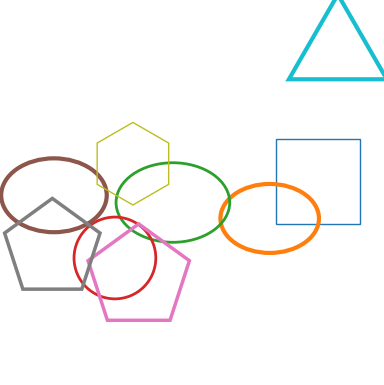[{"shape": "square", "thickness": 1, "radius": 0.55, "center": [0.826, 0.529]}, {"shape": "oval", "thickness": 3, "radius": 0.64, "center": [0.7, 0.433]}, {"shape": "oval", "thickness": 2, "radius": 0.74, "center": [0.449, 0.474]}, {"shape": "circle", "thickness": 2, "radius": 0.53, "center": [0.298, 0.33]}, {"shape": "oval", "thickness": 3, "radius": 0.69, "center": [0.14, 0.493]}, {"shape": "pentagon", "thickness": 2.5, "radius": 0.69, "center": [0.36, 0.28]}, {"shape": "pentagon", "thickness": 2.5, "radius": 0.65, "center": [0.136, 0.354]}, {"shape": "hexagon", "thickness": 1, "radius": 0.54, "center": [0.345, 0.575]}, {"shape": "triangle", "thickness": 3, "radius": 0.73, "center": [0.878, 0.868]}]